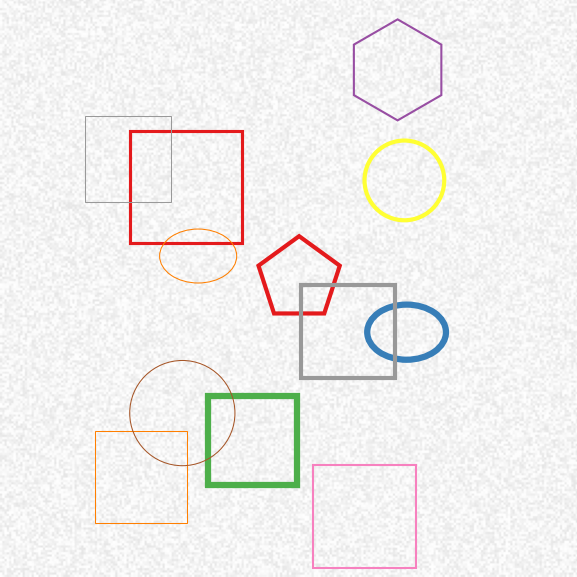[{"shape": "square", "thickness": 1.5, "radius": 0.49, "center": [0.323, 0.676]}, {"shape": "pentagon", "thickness": 2, "radius": 0.37, "center": [0.518, 0.516]}, {"shape": "oval", "thickness": 3, "radius": 0.34, "center": [0.704, 0.424]}, {"shape": "square", "thickness": 3, "radius": 0.38, "center": [0.437, 0.236]}, {"shape": "hexagon", "thickness": 1, "radius": 0.44, "center": [0.688, 0.878]}, {"shape": "square", "thickness": 0.5, "radius": 0.4, "center": [0.245, 0.173]}, {"shape": "oval", "thickness": 0.5, "radius": 0.33, "center": [0.343, 0.556]}, {"shape": "circle", "thickness": 2, "radius": 0.35, "center": [0.7, 0.687]}, {"shape": "circle", "thickness": 0.5, "radius": 0.46, "center": [0.316, 0.284]}, {"shape": "square", "thickness": 1, "radius": 0.45, "center": [0.631, 0.104]}, {"shape": "square", "thickness": 2, "radius": 0.4, "center": [0.603, 0.425]}, {"shape": "square", "thickness": 0.5, "radius": 0.37, "center": [0.222, 0.723]}]